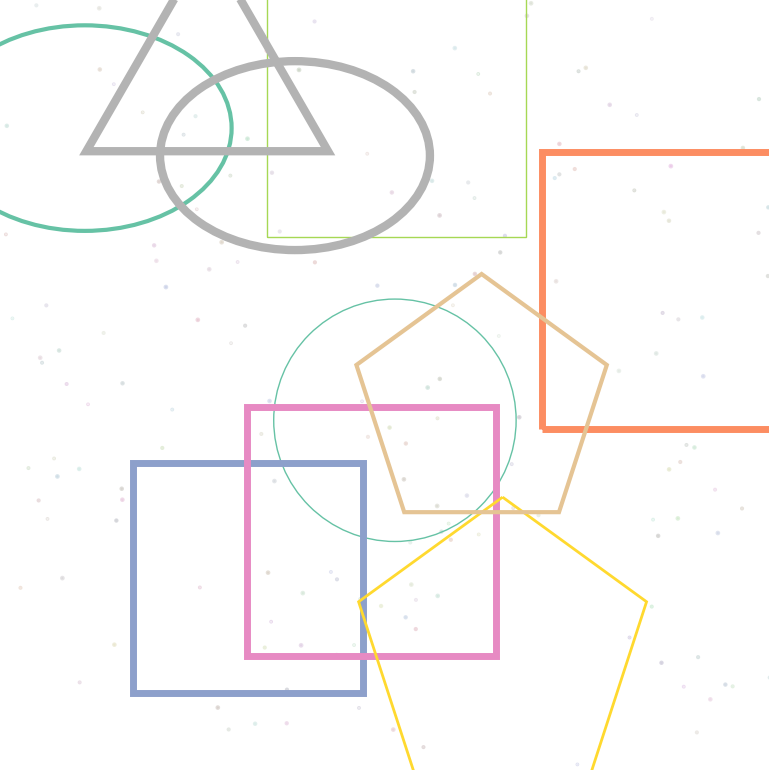[{"shape": "oval", "thickness": 1.5, "radius": 0.95, "center": [0.11, 0.834]}, {"shape": "circle", "thickness": 0.5, "radius": 0.79, "center": [0.513, 0.454]}, {"shape": "square", "thickness": 2.5, "radius": 0.9, "center": [0.884, 0.622]}, {"shape": "square", "thickness": 2.5, "radius": 0.75, "center": [0.322, 0.249]}, {"shape": "square", "thickness": 2.5, "radius": 0.81, "center": [0.482, 0.309]}, {"shape": "square", "thickness": 0.5, "radius": 0.84, "center": [0.515, 0.86]}, {"shape": "pentagon", "thickness": 1, "radius": 0.98, "center": [0.653, 0.158]}, {"shape": "pentagon", "thickness": 1.5, "radius": 0.85, "center": [0.625, 0.473]}, {"shape": "triangle", "thickness": 3, "radius": 0.91, "center": [0.269, 0.894]}, {"shape": "oval", "thickness": 3, "radius": 0.88, "center": [0.383, 0.798]}]